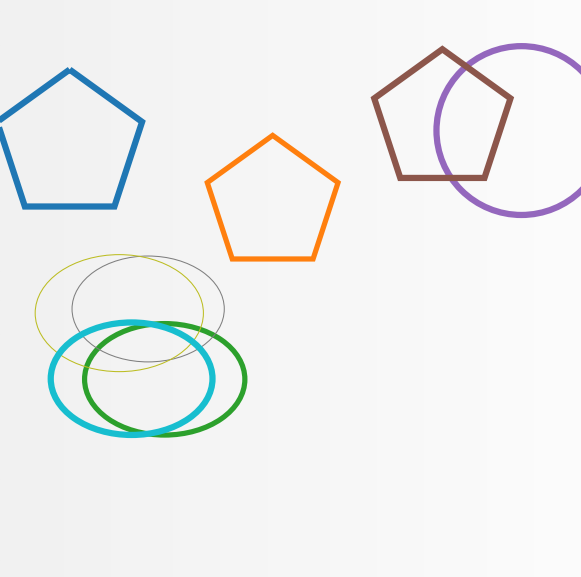[{"shape": "pentagon", "thickness": 3, "radius": 0.66, "center": [0.12, 0.748]}, {"shape": "pentagon", "thickness": 2.5, "radius": 0.59, "center": [0.469, 0.646]}, {"shape": "oval", "thickness": 2.5, "radius": 0.69, "center": [0.283, 0.342]}, {"shape": "circle", "thickness": 3, "radius": 0.73, "center": [0.897, 0.773]}, {"shape": "pentagon", "thickness": 3, "radius": 0.62, "center": [0.761, 0.791]}, {"shape": "oval", "thickness": 0.5, "radius": 0.65, "center": [0.255, 0.464]}, {"shape": "oval", "thickness": 0.5, "radius": 0.72, "center": [0.205, 0.457]}, {"shape": "oval", "thickness": 3, "radius": 0.7, "center": [0.226, 0.343]}]